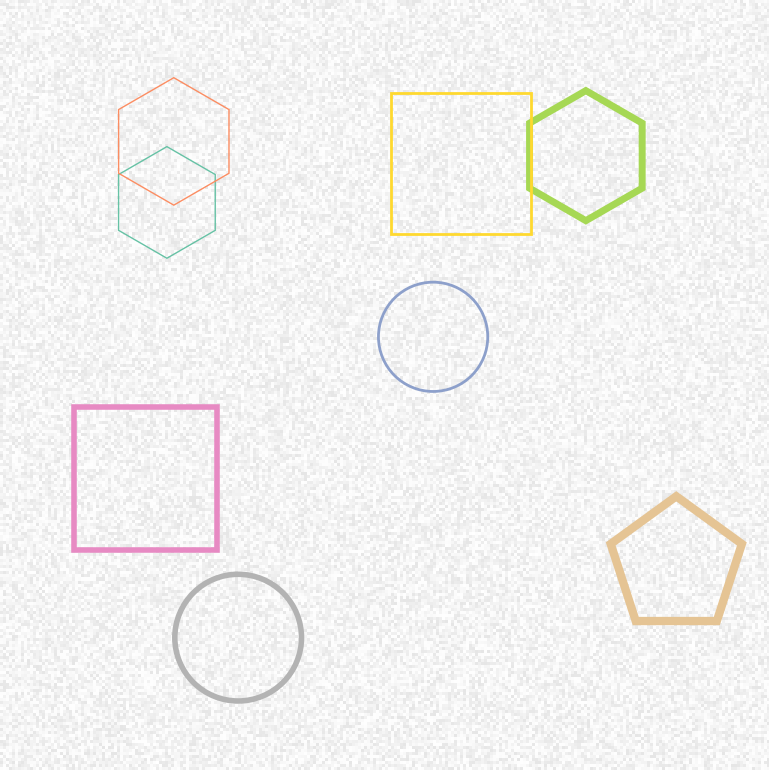[{"shape": "hexagon", "thickness": 0.5, "radius": 0.36, "center": [0.217, 0.737]}, {"shape": "hexagon", "thickness": 0.5, "radius": 0.41, "center": [0.226, 0.816]}, {"shape": "circle", "thickness": 1, "radius": 0.35, "center": [0.562, 0.563]}, {"shape": "square", "thickness": 2, "radius": 0.46, "center": [0.189, 0.378]}, {"shape": "hexagon", "thickness": 2.5, "radius": 0.42, "center": [0.761, 0.798]}, {"shape": "square", "thickness": 1, "radius": 0.45, "center": [0.598, 0.788]}, {"shape": "pentagon", "thickness": 3, "radius": 0.45, "center": [0.878, 0.266]}, {"shape": "circle", "thickness": 2, "radius": 0.41, "center": [0.309, 0.172]}]